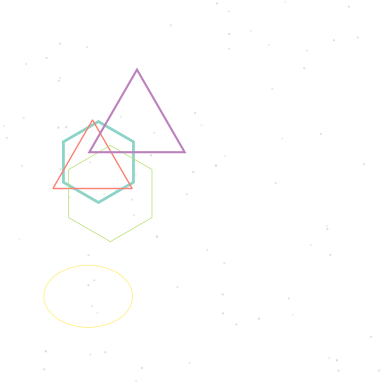[{"shape": "hexagon", "thickness": 2, "radius": 0.53, "center": [0.256, 0.579]}, {"shape": "triangle", "thickness": 1, "radius": 0.59, "center": [0.24, 0.57]}, {"shape": "hexagon", "thickness": 0.5, "radius": 0.62, "center": [0.287, 0.497]}, {"shape": "triangle", "thickness": 1.5, "radius": 0.72, "center": [0.356, 0.676]}, {"shape": "oval", "thickness": 0.5, "radius": 0.58, "center": [0.229, 0.23]}]